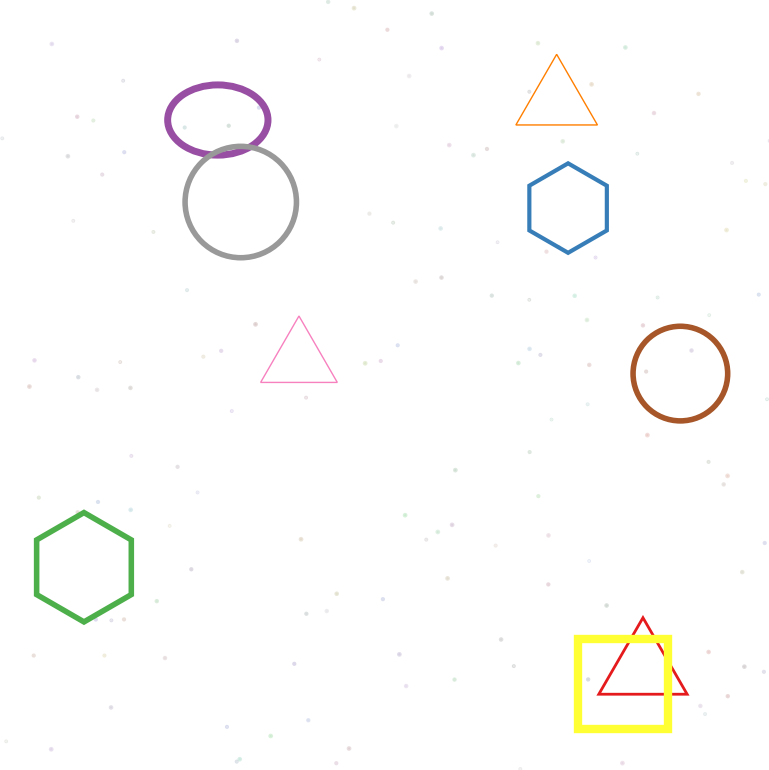[{"shape": "triangle", "thickness": 1, "radius": 0.33, "center": [0.835, 0.132]}, {"shape": "hexagon", "thickness": 1.5, "radius": 0.29, "center": [0.738, 0.73]}, {"shape": "hexagon", "thickness": 2, "radius": 0.35, "center": [0.109, 0.263]}, {"shape": "oval", "thickness": 2.5, "radius": 0.33, "center": [0.283, 0.844]}, {"shape": "triangle", "thickness": 0.5, "radius": 0.31, "center": [0.723, 0.868]}, {"shape": "square", "thickness": 3, "radius": 0.29, "center": [0.808, 0.112]}, {"shape": "circle", "thickness": 2, "radius": 0.31, "center": [0.884, 0.515]}, {"shape": "triangle", "thickness": 0.5, "radius": 0.29, "center": [0.388, 0.532]}, {"shape": "circle", "thickness": 2, "radius": 0.36, "center": [0.313, 0.738]}]